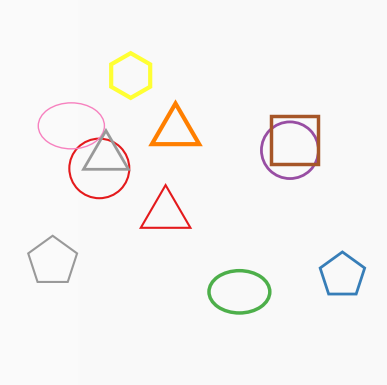[{"shape": "triangle", "thickness": 1.5, "radius": 0.37, "center": [0.427, 0.445]}, {"shape": "circle", "thickness": 1.5, "radius": 0.39, "center": [0.256, 0.563]}, {"shape": "pentagon", "thickness": 2, "radius": 0.3, "center": [0.884, 0.285]}, {"shape": "oval", "thickness": 2.5, "radius": 0.39, "center": [0.618, 0.242]}, {"shape": "circle", "thickness": 2, "radius": 0.37, "center": [0.748, 0.61]}, {"shape": "triangle", "thickness": 3, "radius": 0.35, "center": [0.453, 0.661]}, {"shape": "hexagon", "thickness": 3, "radius": 0.29, "center": [0.337, 0.804]}, {"shape": "square", "thickness": 2.5, "radius": 0.31, "center": [0.76, 0.637]}, {"shape": "oval", "thickness": 1, "radius": 0.43, "center": [0.184, 0.673]}, {"shape": "pentagon", "thickness": 1.5, "radius": 0.33, "center": [0.136, 0.321]}, {"shape": "triangle", "thickness": 2, "radius": 0.33, "center": [0.273, 0.594]}]